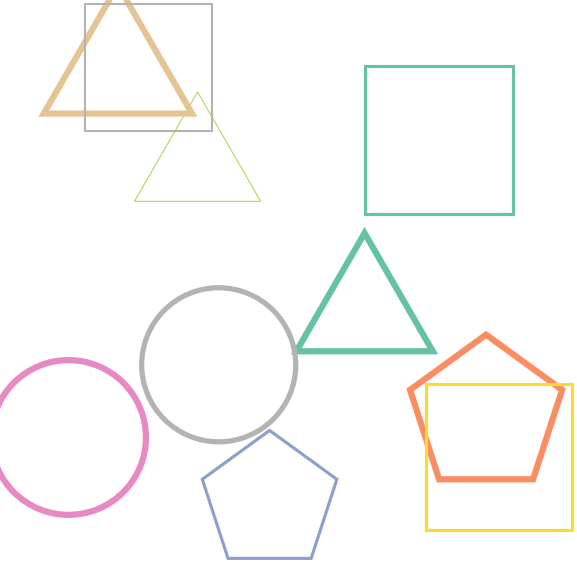[{"shape": "triangle", "thickness": 3, "radius": 0.68, "center": [0.631, 0.459]}, {"shape": "square", "thickness": 1.5, "radius": 0.64, "center": [0.76, 0.757]}, {"shape": "pentagon", "thickness": 3, "radius": 0.69, "center": [0.842, 0.281]}, {"shape": "pentagon", "thickness": 1.5, "radius": 0.61, "center": [0.467, 0.131]}, {"shape": "circle", "thickness": 3, "radius": 0.67, "center": [0.119, 0.242]}, {"shape": "triangle", "thickness": 0.5, "radius": 0.63, "center": [0.342, 0.714]}, {"shape": "square", "thickness": 1.5, "radius": 0.63, "center": [0.864, 0.208]}, {"shape": "triangle", "thickness": 3, "radius": 0.74, "center": [0.204, 0.877]}, {"shape": "square", "thickness": 1, "radius": 0.55, "center": [0.257, 0.882]}, {"shape": "circle", "thickness": 2.5, "radius": 0.67, "center": [0.379, 0.367]}]